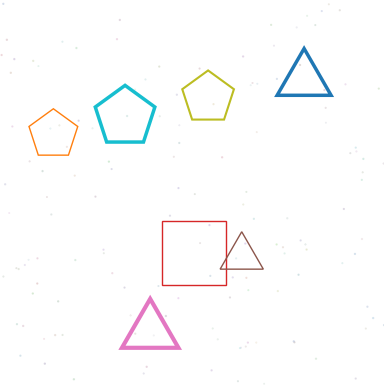[{"shape": "triangle", "thickness": 2.5, "radius": 0.4, "center": [0.79, 0.793]}, {"shape": "pentagon", "thickness": 1, "radius": 0.33, "center": [0.139, 0.651]}, {"shape": "square", "thickness": 1, "radius": 0.41, "center": [0.503, 0.344]}, {"shape": "triangle", "thickness": 1, "radius": 0.32, "center": [0.628, 0.333]}, {"shape": "triangle", "thickness": 3, "radius": 0.42, "center": [0.39, 0.139]}, {"shape": "pentagon", "thickness": 1.5, "radius": 0.35, "center": [0.541, 0.746]}, {"shape": "pentagon", "thickness": 2.5, "radius": 0.41, "center": [0.325, 0.697]}]